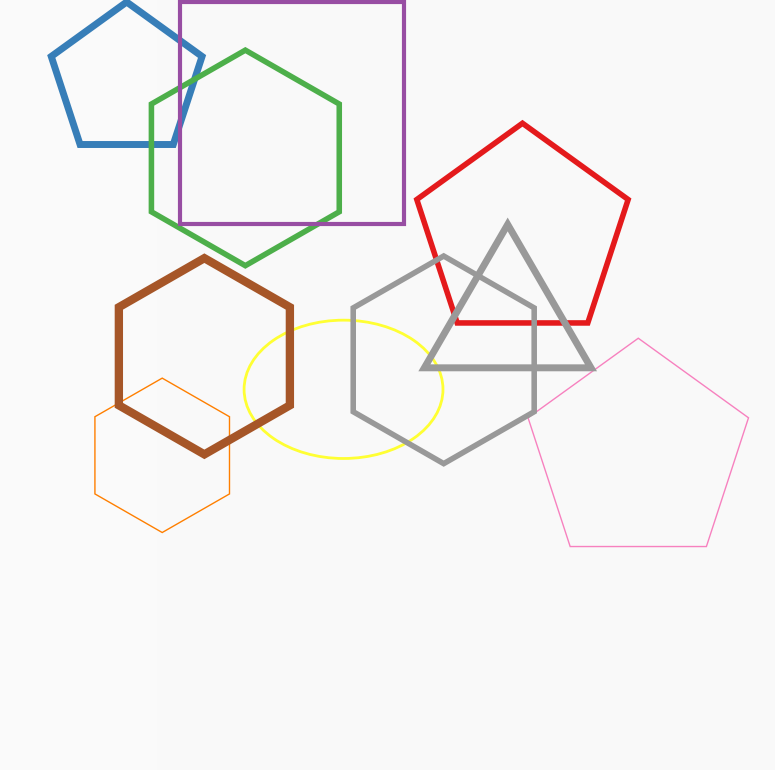[{"shape": "pentagon", "thickness": 2, "radius": 0.72, "center": [0.674, 0.697]}, {"shape": "pentagon", "thickness": 2.5, "radius": 0.51, "center": [0.163, 0.895]}, {"shape": "hexagon", "thickness": 2, "radius": 0.7, "center": [0.317, 0.795]}, {"shape": "square", "thickness": 1.5, "radius": 0.72, "center": [0.377, 0.853]}, {"shape": "hexagon", "thickness": 0.5, "radius": 0.5, "center": [0.209, 0.409]}, {"shape": "oval", "thickness": 1, "radius": 0.64, "center": [0.443, 0.494]}, {"shape": "hexagon", "thickness": 3, "radius": 0.64, "center": [0.264, 0.537]}, {"shape": "pentagon", "thickness": 0.5, "radius": 0.75, "center": [0.824, 0.411]}, {"shape": "triangle", "thickness": 2.5, "radius": 0.62, "center": [0.655, 0.584]}, {"shape": "hexagon", "thickness": 2, "radius": 0.67, "center": [0.573, 0.533]}]